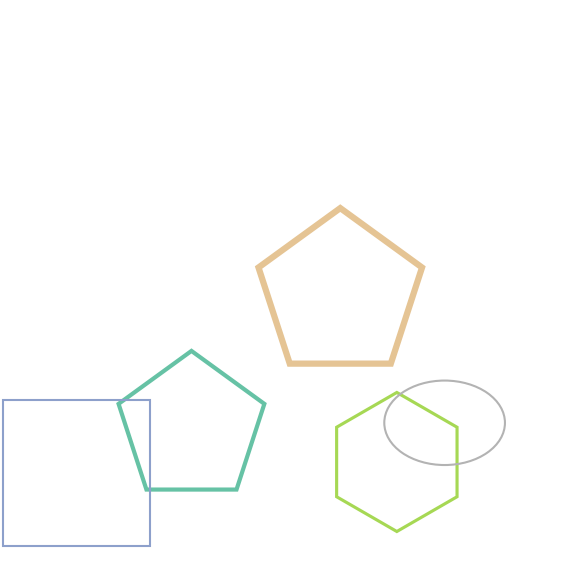[{"shape": "pentagon", "thickness": 2, "radius": 0.66, "center": [0.332, 0.259]}, {"shape": "square", "thickness": 1, "radius": 0.63, "center": [0.133, 0.18]}, {"shape": "hexagon", "thickness": 1.5, "radius": 0.6, "center": [0.687, 0.199]}, {"shape": "pentagon", "thickness": 3, "radius": 0.74, "center": [0.589, 0.49]}, {"shape": "oval", "thickness": 1, "radius": 0.52, "center": [0.77, 0.267]}]